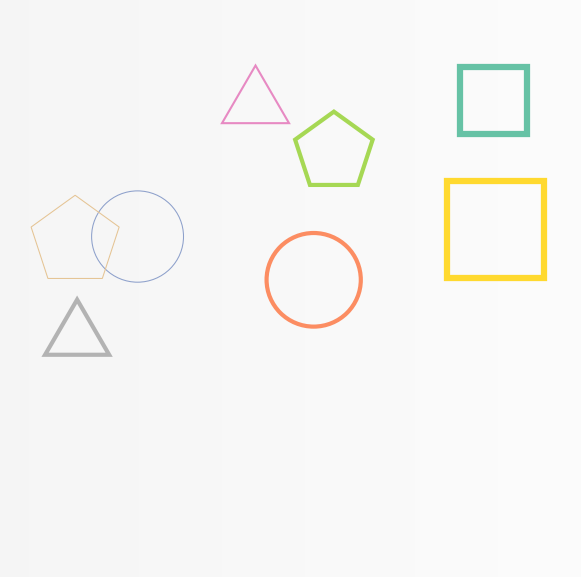[{"shape": "square", "thickness": 3, "radius": 0.29, "center": [0.849, 0.826]}, {"shape": "circle", "thickness": 2, "radius": 0.41, "center": [0.54, 0.515]}, {"shape": "circle", "thickness": 0.5, "radius": 0.4, "center": [0.237, 0.59]}, {"shape": "triangle", "thickness": 1, "radius": 0.33, "center": [0.44, 0.819]}, {"shape": "pentagon", "thickness": 2, "radius": 0.35, "center": [0.574, 0.736]}, {"shape": "square", "thickness": 3, "radius": 0.42, "center": [0.853, 0.602]}, {"shape": "pentagon", "thickness": 0.5, "radius": 0.4, "center": [0.129, 0.581]}, {"shape": "triangle", "thickness": 2, "radius": 0.32, "center": [0.133, 0.417]}]